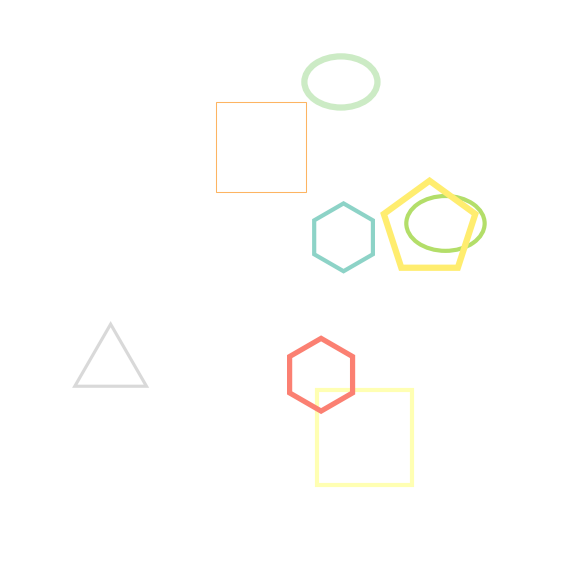[{"shape": "hexagon", "thickness": 2, "radius": 0.29, "center": [0.595, 0.588]}, {"shape": "square", "thickness": 2, "radius": 0.41, "center": [0.631, 0.241]}, {"shape": "hexagon", "thickness": 2.5, "radius": 0.31, "center": [0.556, 0.35]}, {"shape": "square", "thickness": 0.5, "radius": 0.39, "center": [0.452, 0.744]}, {"shape": "oval", "thickness": 2, "radius": 0.34, "center": [0.771, 0.612]}, {"shape": "triangle", "thickness": 1.5, "radius": 0.36, "center": [0.192, 0.366]}, {"shape": "oval", "thickness": 3, "radius": 0.32, "center": [0.59, 0.857]}, {"shape": "pentagon", "thickness": 3, "radius": 0.42, "center": [0.744, 0.603]}]